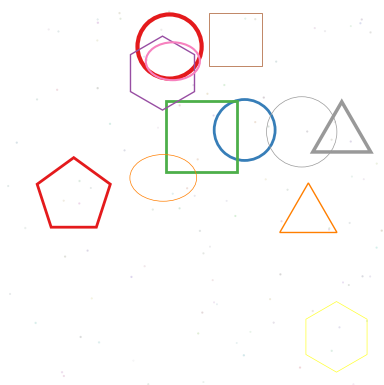[{"shape": "circle", "thickness": 3, "radius": 0.42, "center": [0.44, 0.879]}, {"shape": "pentagon", "thickness": 2, "radius": 0.5, "center": [0.192, 0.491]}, {"shape": "circle", "thickness": 2, "radius": 0.4, "center": [0.635, 0.662]}, {"shape": "square", "thickness": 2, "radius": 0.46, "center": [0.524, 0.646]}, {"shape": "hexagon", "thickness": 1, "radius": 0.48, "center": [0.422, 0.81]}, {"shape": "triangle", "thickness": 1, "radius": 0.43, "center": [0.801, 0.439]}, {"shape": "oval", "thickness": 0.5, "radius": 0.43, "center": [0.424, 0.538]}, {"shape": "hexagon", "thickness": 0.5, "radius": 0.46, "center": [0.874, 0.125]}, {"shape": "square", "thickness": 0.5, "radius": 0.35, "center": [0.612, 0.898]}, {"shape": "oval", "thickness": 1.5, "radius": 0.35, "center": [0.449, 0.841]}, {"shape": "circle", "thickness": 0.5, "radius": 0.46, "center": [0.784, 0.657]}, {"shape": "triangle", "thickness": 2.5, "radius": 0.43, "center": [0.888, 0.649]}]